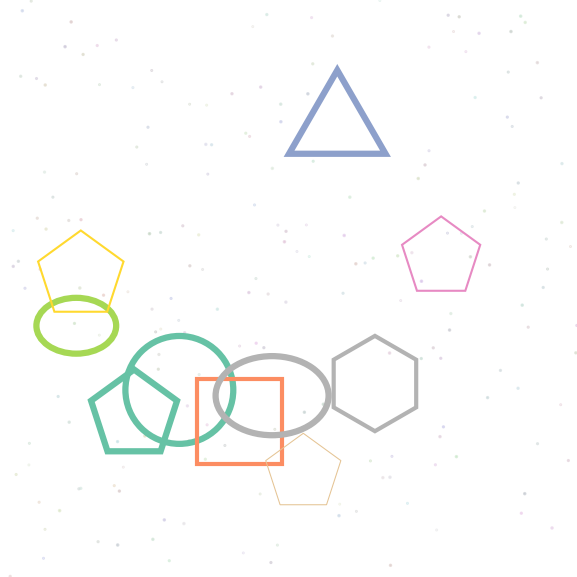[{"shape": "pentagon", "thickness": 3, "radius": 0.39, "center": [0.232, 0.281]}, {"shape": "circle", "thickness": 3, "radius": 0.47, "center": [0.311, 0.324]}, {"shape": "square", "thickness": 2, "radius": 0.37, "center": [0.415, 0.269]}, {"shape": "triangle", "thickness": 3, "radius": 0.48, "center": [0.584, 0.781]}, {"shape": "pentagon", "thickness": 1, "radius": 0.36, "center": [0.764, 0.553]}, {"shape": "oval", "thickness": 3, "radius": 0.35, "center": [0.132, 0.435]}, {"shape": "pentagon", "thickness": 1, "radius": 0.39, "center": [0.14, 0.522]}, {"shape": "pentagon", "thickness": 0.5, "radius": 0.34, "center": [0.525, 0.18]}, {"shape": "hexagon", "thickness": 2, "radius": 0.41, "center": [0.649, 0.335]}, {"shape": "oval", "thickness": 3, "radius": 0.49, "center": [0.471, 0.314]}]